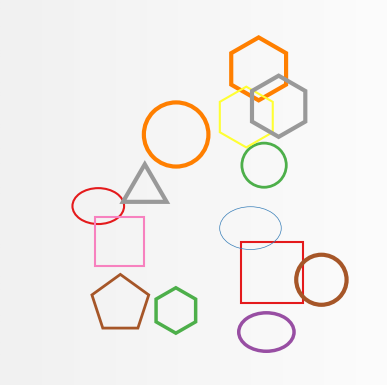[{"shape": "square", "thickness": 1.5, "radius": 0.4, "center": [0.702, 0.292]}, {"shape": "oval", "thickness": 1.5, "radius": 0.33, "center": [0.254, 0.465]}, {"shape": "oval", "thickness": 0.5, "radius": 0.4, "center": [0.646, 0.407]}, {"shape": "circle", "thickness": 2, "radius": 0.29, "center": [0.681, 0.571]}, {"shape": "hexagon", "thickness": 2.5, "radius": 0.29, "center": [0.454, 0.194]}, {"shape": "oval", "thickness": 2.5, "radius": 0.36, "center": [0.687, 0.138]}, {"shape": "hexagon", "thickness": 3, "radius": 0.41, "center": [0.667, 0.821]}, {"shape": "circle", "thickness": 3, "radius": 0.42, "center": [0.455, 0.651]}, {"shape": "hexagon", "thickness": 1.5, "radius": 0.39, "center": [0.636, 0.696]}, {"shape": "circle", "thickness": 3, "radius": 0.32, "center": [0.829, 0.273]}, {"shape": "pentagon", "thickness": 2, "radius": 0.39, "center": [0.311, 0.21]}, {"shape": "square", "thickness": 1.5, "radius": 0.32, "center": [0.309, 0.373]}, {"shape": "triangle", "thickness": 3, "radius": 0.33, "center": [0.374, 0.508]}, {"shape": "hexagon", "thickness": 3, "radius": 0.4, "center": [0.719, 0.724]}]